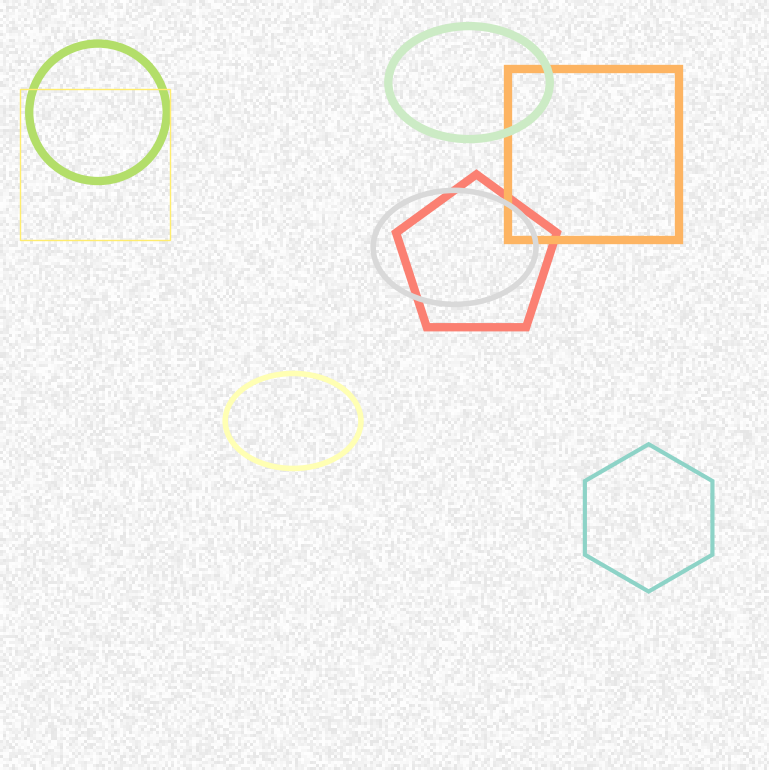[{"shape": "hexagon", "thickness": 1.5, "radius": 0.48, "center": [0.842, 0.327]}, {"shape": "oval", "thickness": 2, "radius": 0.44, "center": [0.381, 0.453]}, {"shape": "pentagon", "thickness": 3, "radius": 0.55, "center": [0.619, 0.664]}, {"shape": "square", "thickness": 3, "radius": 0.56, "center": [0.771, 0.8]}, {"shape": "circle", "thickness": 3, "radius": 0.45, "center": [0.127, 0.854]}, {"shape": "oval", "thickness": 2, "radius": 0.53, "center": [0.59, 0.679]}, {"shape": "oval", "thickness": 3, "radius": 0.52, "center": [0.609, 0.893]}, {"shape": "square", "thickness": 0.5, "radius": 0.49, "center": [0.124, 0.786]}]